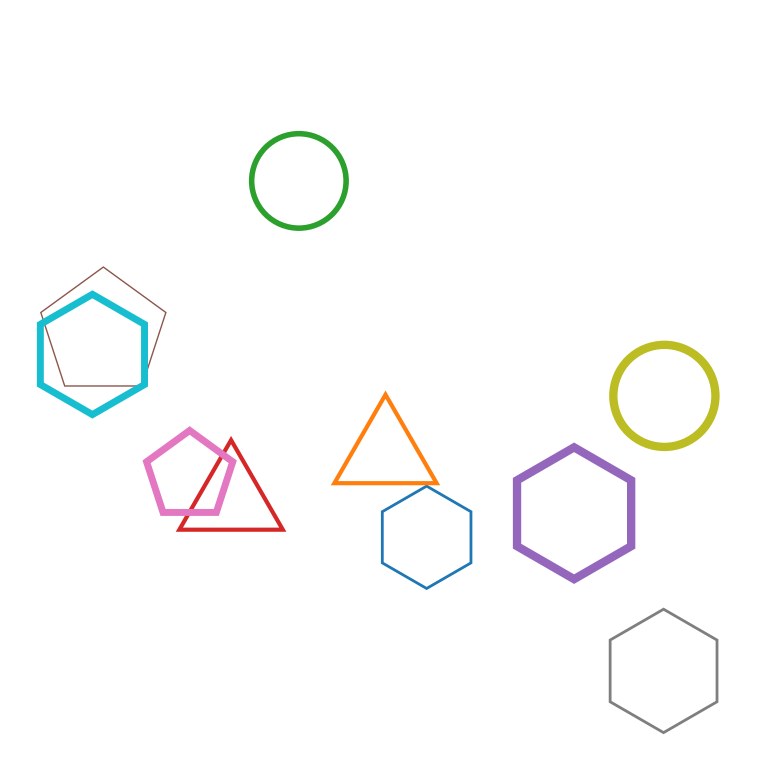[{"shape": "hexagon", "thickness": 1, "radius": 0.33, "center": [0.554, 0.302]}, {"shape": "triangle", "thickness": 1.5, "radius": 0.38, "center": [0.501, 0.411]}, {"shape": "circle", "thickness": 2, "radius": 0.31, "center": [0.388, 0.765]}, {"shape": "triangle", "thickness": 1.5, "radius": 0.39, "center": [0.3, 0.351]}, {"shape": "hexagon", "thickness": 3, "radius": 0.43, "center": [0.746, 0.333]}, {"shape": "pentagon", "thickness": 0.5, "radius": 0.43, "center": [0.134, 0.568]}, {"shape": "pentagon", "thickness": 2.5, "radius": 0.29, "center": [0.246, 0.382]}, {"shape": "hexagon", "thickness": 1, "radius": 0.4, "center": [0.862, 0.129]}, {"shape": "circle", "thickness": 3, "radius": 0.33, "center": [0.863, 0.486]}, {"shape": "hexagon", "thickness": 2.5, "radius": 0.39, "center": [0.12, 0.54]}]